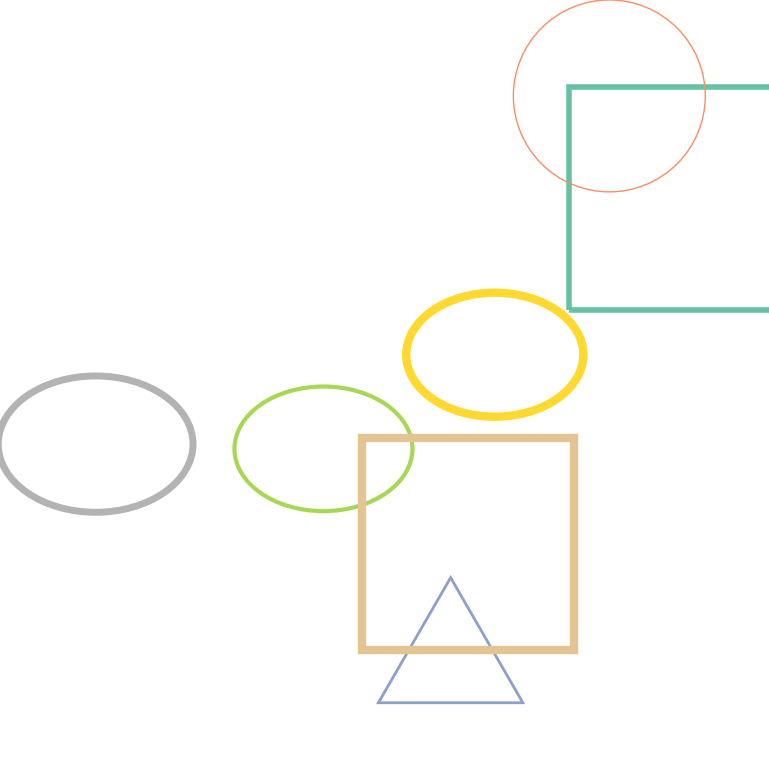[{"shape": "square", "thickness": 2, "radius": 0.73, "center": [0.885, 0.742]}, {"shape": "circle", "thickness": 0.5, "radius": 0.62, "center": [0.791, 0.875]}, {"shape": "triangle", "thickness": 1, "radius": 0.54, "center": [0.585, 0.141]}, {"shape": "oval", "thickness": 1.5, "radius": 0.58, "center": [0.42, 0.417]}, {"shape": "oval", "thickness": 3, "radius": 0.58, "center": [0.643, 0.539]}, {"shape": "square", "thickness": 3, "radius": 0.69, "center": [0.608, 0.294]}, {"shape": "oval", "thickness": 2.5, "radius": 0.63, "center": [0.124, 0.423]}]